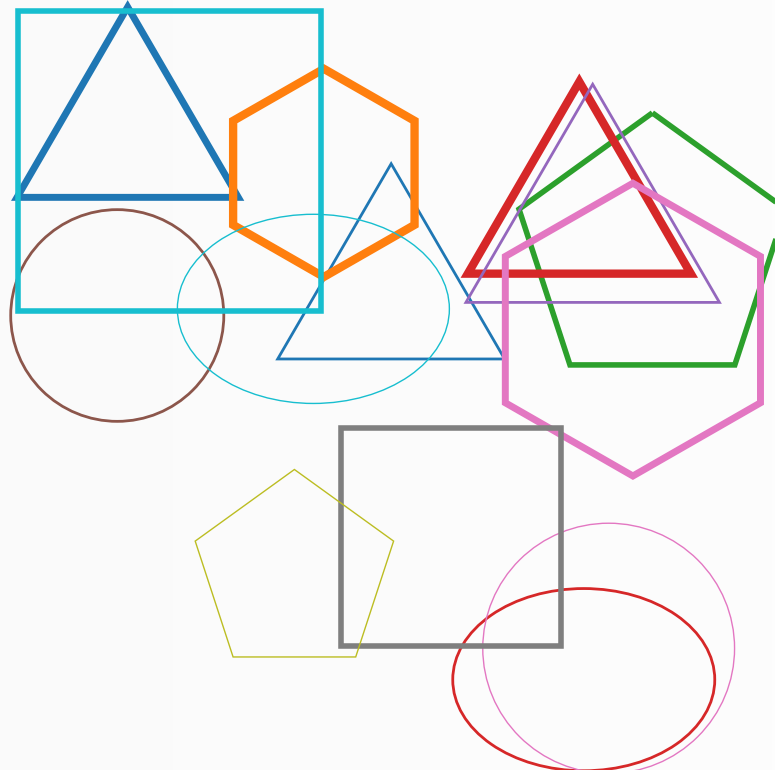[{"shape": "triangle", "thickness": 1, "radius": 0.85, "center": [0.505, 0.618]}, {"shape": "triangle", "thickness": 2.5, "radius": 0.82, "center": [0.165, 0.826]}, {"shape": "hexagon", "thickness": 3, "radius": 0.68, "center": [0.418, 0.776]}, {"shape": "pentagon", "thickness": 2, "radius": 0.9, "center": [0.842, 0.672]}, {"shape": "oval", "thickness": 1, "radius": 0.85, "center": [0.753, 0.117]}, {"shape": "triangle", "thickness": 3, "radius": 0.83, "center": [0.748, 0.728]}, {"shape": "triangle", "thickness": 1, "radius": 0.94, "center": [0.765, 0.702]}, {"shape": "circle", "thickness": 1, "radius": 0.69, "center": [0.151, 0.59]}, {"shape": "circle", "thickness": 0.5, "radius": 0.81, "center": [0.785, 0.158]}, {"shape": "hexagon", "thickness": 2.5, "radius": 0.95, "center": [0.817, 0.572]}, {"shape": "square", "thickness": 2, "radius": 0.71, "center": [0.581, 0.303]}, {"shape": "pentagon", "thickness": 0.5, "radius": 0.67, "center": [0.38, 0.256]}, {"shape": "square", "thickness": 2, "radius": 0.98, "center": [0.219, 0.791]}, {"shape": "oval", "thickness": 0.5, "radius": 0.88, "center": [0.404, 0.599]}]